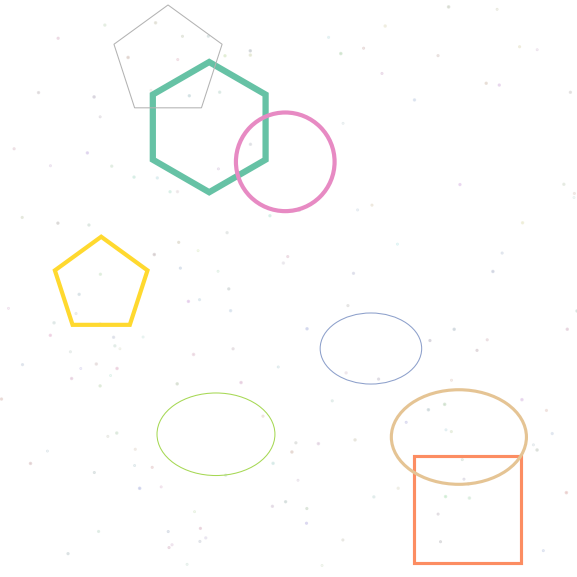[{"shape": "hexagon", "thickness": 3, "radius": 0.56, "center": [0.362, 0.779]}, {"shape": "square", "thickness": 1.5, "radius": 0.46, "center": [0.81, 0.117]}, {"shape": "oval", "thickness": 0.5, "radius": 0.44, "center": [0.642, 0.396]}, {"shape": "circle", "thickness": 2, "radius": 0.43, "center": [0.494, 0.719]}, {"shape": "oval", "thickness": 0.5, "radius": 0.51, "center": [0.374, 0.247]}, {"shape": "pentagon", "thickness": 2, "radius": 0.42, "center": [0.175, 0.505]}, {"shape": "oval", "thickness": 1.5, "radius": 0.58, "center": [0.795, 0.242]}, {"shape": "pentagon", "thickness": 0.5, "radius": 0.49, "center": [0.291, 0.892]}]